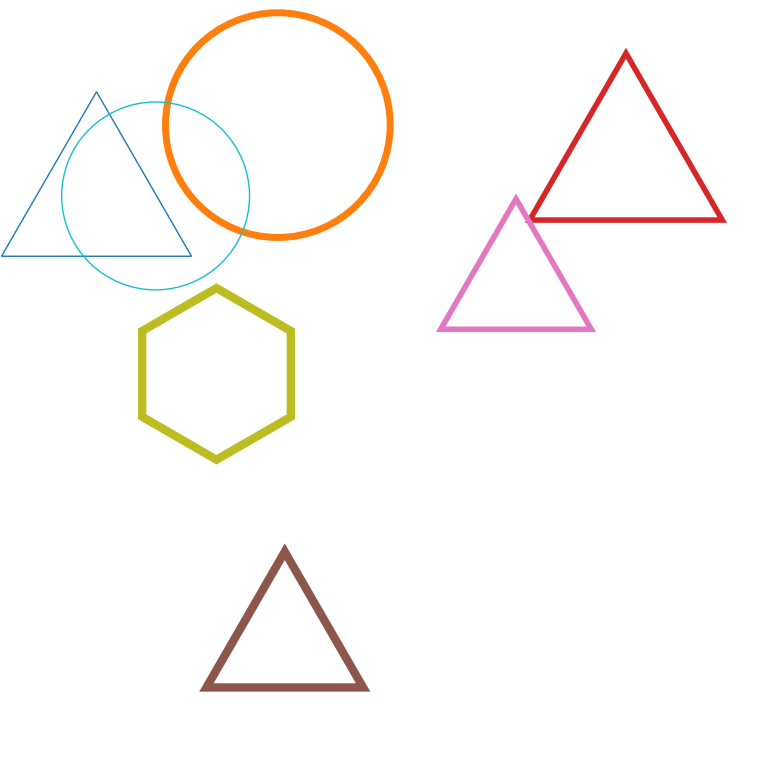[{"shape": "triangle", "thickness": 0.5, "radius": 0.71, "center": [0.125, 0.738]}, {"shape": "circle", "thickness": 2.5, "radius": 0.73, "center": [0.361, 0.837]}, {"shape": "triangle", "thickness": 2, "radius": 0.72, "center": [0.813, 0.786]}, {"shape": "triangle", "thickness": 3, "radius": 0.59, "center": [0.37, 0.166]}, {"shape": "triangle", "thickness": 2, "radius": 0.56, "center": [0.67, 0.629]}, {"shape": "hexagon", "thickness": 3, "radius": 0.56, "center": [0.281, 0.514]}, {"shape": "circle", "thickness": 0.5, "radius": 0.61, "center": [0.202, 0.746]}]